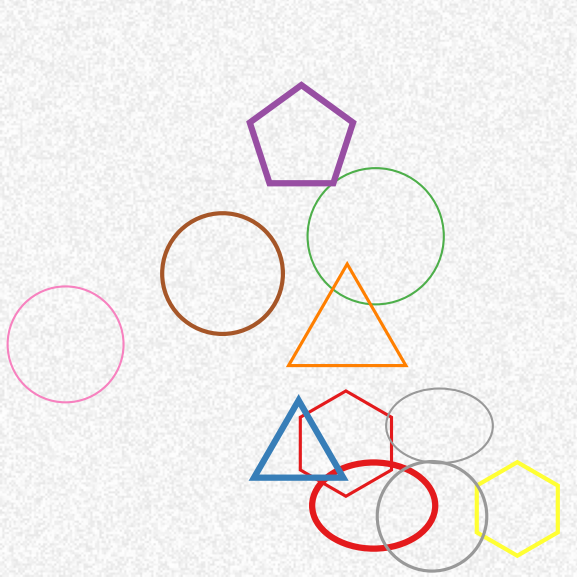[{"shape": "oval", "thickness": 3, "radius": 0.53, "center": [0.647, 0.124]}, {"shape": "hexagon", "thickness": 1.5, "radius": 0.46, "center": [0.599, 0.231]}, {"shape": "triangle", "thickness": 3, "radius": 0.45, "center": [0.517, 0.217]}, {"shape": "circle", "thickness": 1, "radius": 0.59, "center": [0.651, 0.59]}, {"shape": "pentagon", "thickness": 3, "radius": 0.47, "center": [0.522, 0.758]}, {"shape": "triangle", "thickness": 1.5, "radius": 0.59, "center": [0.601, 0.425]}, {"shape": "hexagon", "thickness": 2, "radius": 0.41, "center": [0.896, 0.118]}, {"shape": "circle", "thickness": 2, "radius": 0.52, "center": [0.385, 0.525]}, {"shape": "circle", "thickness": 1, "radius": 0.5, "center": [0.114, 0.403]}, {"shape": "oval", "thickness": 1, "radius": 0.46, "center": [0.761, 0.262]}, {"shape": "circle", "thickness": 1.5, "radius": 0.47, "center": [0.748, 0.105]}]